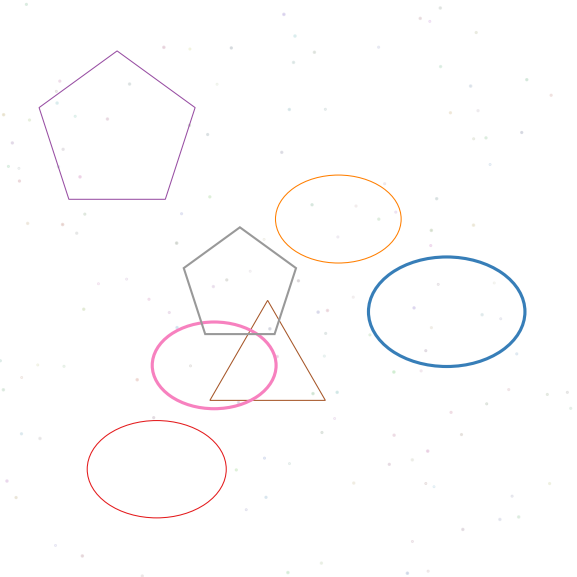[{"shape": "oval", "thickness": 0.5, "radius": 0.6, "center": [0.271, 0.187]}, {"shape": "oval", "thickness": 1.5, "radius": 0.68, "center": [0.774, 0.459]}, {"shape": "pentagon", "thickness": 0.5, "radius": 0.71, "center": [0.203, 0.769]}, {"shape": "oval", "thickness": 0.5, "radius": 0.54, "center": [0.586, 0.62]}, {"shape": "triangle", "thickness": 0.5, "radius": 0.58, "center": [0.463, 0.364]}, {"shape": "oval", "thickness": 1.5, "radius": 0.54, "center": [0.371, 0.366]}, {"shape": "pentagon", "thickness": 1, "radius": 0.51, "center": [0.415, 0.503]}]